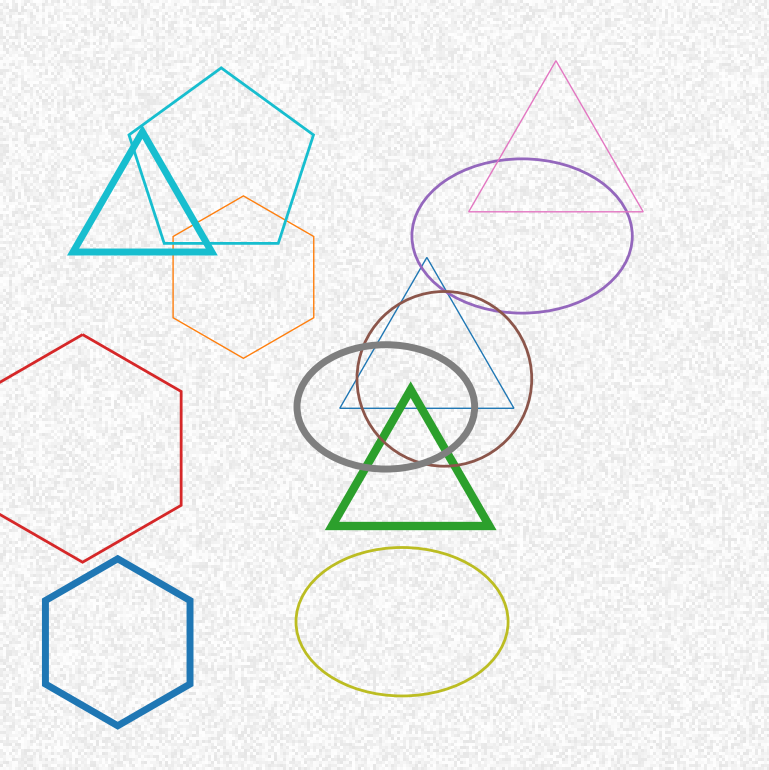[{"shape": "hexagon", "thickness": 2.5, "radius": 0.54, "center": [0.153, 0.166]}, {"shape": "triangle", "thickness": 0.5, "radius": 0.65, "center": [0.554, 0.535]}, {"shape": "hexagon", "thickness": 0.5, "radius": 0.53, "center": [0.316, 0.64]}, {"shape": "triangle", "thickness": 3, "radius": 0.59, "center": [0.533, 0.376]}, {"shape": "hexagon", "thickness": 1, "radius": 0.74, "center": [0.107, 0.418]}, {"shape": "oval", "thickness": 1, "radius": 0.72, "center": [0.678, 0.694]}, {"shape": "circle", "thickness": 1, "radius": 0.57, "center": [0.577, 0.508]}, {"shape": "triangle", "thickness": 0.5, "radius": 0.65, "center": [0.722, 0.79]}, {"shape": "oval", "thickness": 2.5, "radius": 0.58, "center": [0.501, 0.472]}, {"shape": "oval", "thickness": 1, "radius": 0.69, "center": [0.522, 0.193]}, {"shape": "pentagon", "thickness": 1, "radius": 0.63, "center": [0.287, 0.786]}, {"shape": "triangle", "thickness": 2.5, "radius": 0.52, "center": [0.185, 0.725]}]